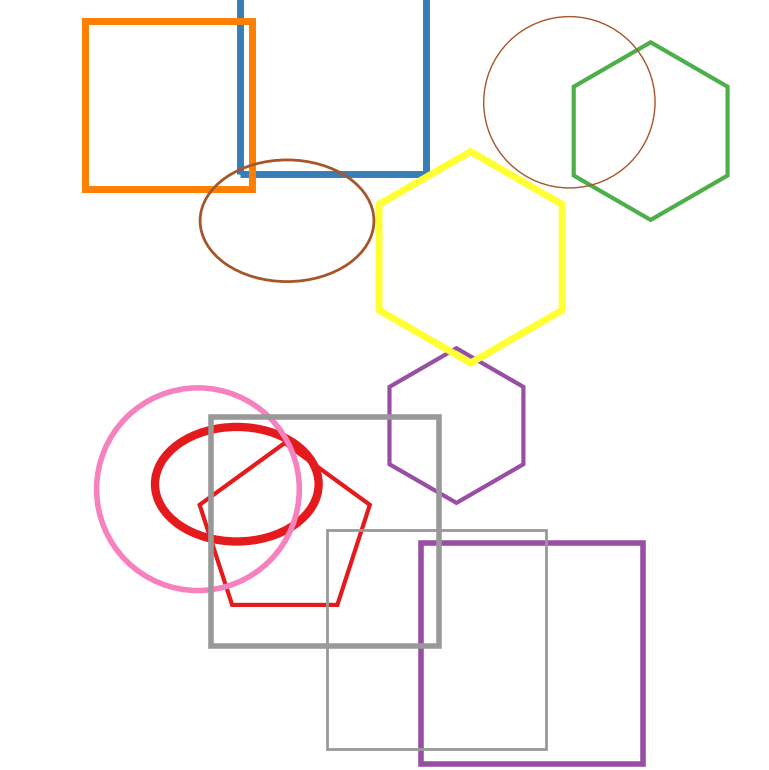[{"shape": "oval", "thickness": 3, "radius": 0.53, "center": [0.308, 0.371]}, {"shape": "pentagon", "thickness": 1.5, "radius": 0.58, "center": [0.37, 0.308]}, {"shape": "square", "thickness": 2.5, "radius": 0.6, "center": [0.432, 0.895]}, {"shape": "hexagon", "thickness": 1.5, "radius": 0.58, "center": [0.845, 0.83]}, {"shape": "hexagon", "thickness": 1.5, "radius": 0.5, "center": [0.593, 0.447]}, {"shape": "square", "thickness": 2, "radius": 0.72, "center": [0.691, 0.151]}, {"shape": "square", "thickness": 2.5, "radius": 0.54, "center": [0.218, 0.864]}, {"shape": "hexagon", "thickness": 2.5, "radius": 0.69, "center": [0.611, 0.666]}, {"shape": "oval", "thickness": 1, "radius": 0.56, "center": [0.373, 0.713]}, {"shape": "circle", "thickness": 0.5, "radius": 0.56, "center": [0.739, 0.867]}, {"shape": "circle", "thickness": 2, "radius": 0.66, "center": [0.257, 0.365]}, {"shape": "square", "thickness": 1, "radius": 0.71, "center": [0.567, 0.17]}, {"shape": "square", "thickness": 2, "radius": 0.74, "center": [0.422, 0.31]}]